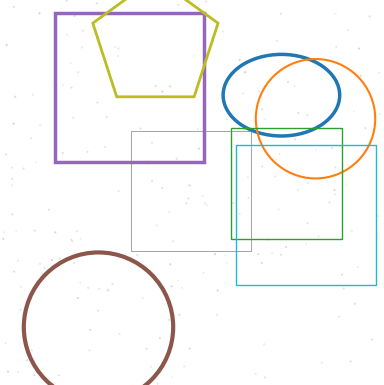[{"shape": "oval", "thickness": 2.5, "radius": 0.76, "center": [0.731, 0.753]}, {"shape": "circle", "thickness": 1.5, "radius": 0.78, "center": [0.82, 0.692]}, {"shape": "square", "thickness": 1, "radius": 0.72, "center": [0.744, 0.524]}, {"shape": "square", "thickness": 2.5, "radius": 0.96, "center": [0.337, 0.773]}, {"shape": "circle", "thickness": 3, "radius": 0.97, "center": [0.256, 0.15]}, {"shape": "square", "thickness": 0.5, "radius": 0.78, "center": [0.496, 0.504]}, {"shape": "pentagon", "thickness": 2, "radius": 0.86, "center": [0.404, 0.887]}, {"shape": "square", "thickness": 1, "radius": 0.91, "center": [0.795, 0.441]}]